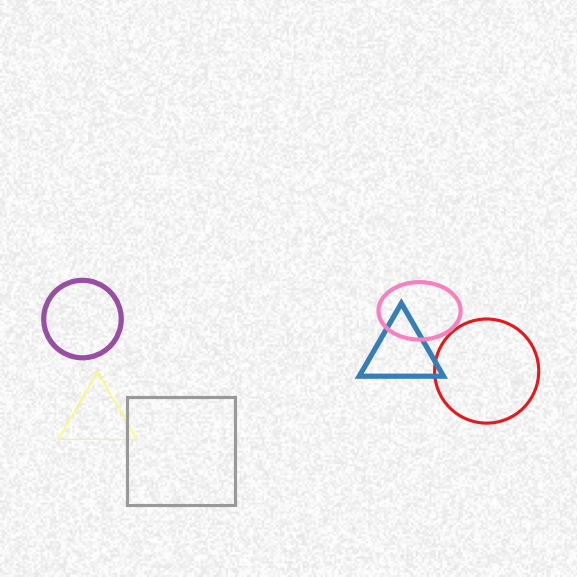[{"shape": "circle", "thickness": 1.5, "radius": 0.45, "center": [0.843, 0.357]}, {"shape": "triangle", "thickness": 2.5, "radius": 0.42, "center": [0.695, 0.39]}, {"shape": "circle", "thickness": 2.5, "radius": 0.34, "center": [0.143, 0.447]}, {"shape": "triangle", "thickness": 0.5, "radius": 0.39, "center": [0.169, 0.277]}, {"shape": "oval", "thickness": 2, "radius": 0.36, "center": [0.727, 0.461]}, {"shape": "square", "thickness": 1.5, "radius": 0.47, "center": [0.313, 0.219]}]